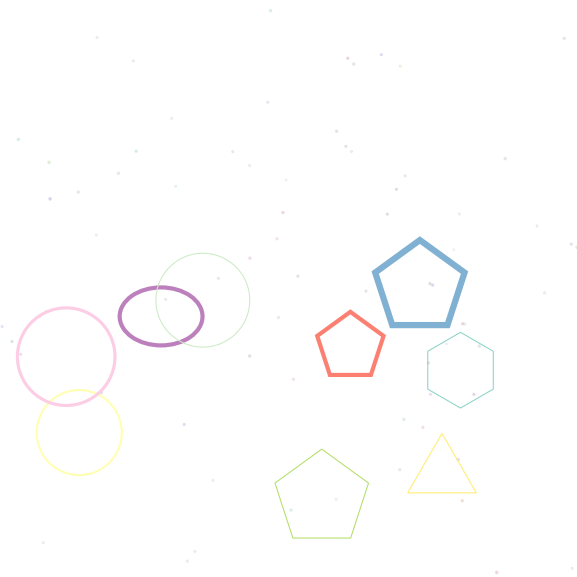[{"shape": "hexagon", "thickness": 0.5, "radius": 0.33, "center": [0.797, 0.358]}, {"shape": "circle", "thickness": 1, "radius": 0.37, "center": [0.137, 0.25]}, {"shape": "pentagon", "thickness": 2, "radius": 0.3, "center": [0.607, 0.399]}, {"shape": "pentagon", "thickness": 3, "radius": 0.41, "center": [0.727, 0.502]}, {"shape": "pentagon", "thickness": 0.5, "radius": 0.43, "center": [0.557, 0.136]}, {"shape": "circle", "thickness": 1.5, "radius": 0.42, "center": [0.115, 0.382]}, {"shape": "oval", "thickness": 2, "radius": 0.36, "center": [0.279, 0.451]}, {"shape": "circle", "thickness": 0.5, "radius": 0.41, "center": [0.351, 0.479]}, {"shape": "triangle", "thickness": 0.5, "radius": 0.34, "center": [0.765, 0.18]}]